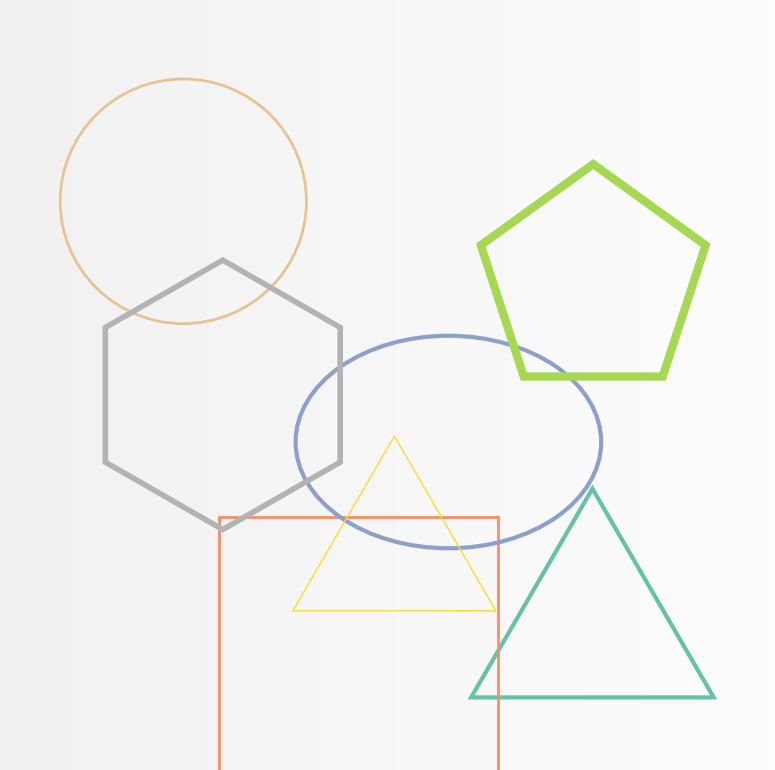[{"shape": "triangle", "thickness": 1.5, "radius": 0.9, "center": [0.764, 0.185]}, {"shape": "square", "thickness": 1, "radius": 0.9, "center": [0.463, 0.148]}, {"shape": "oval", "thickness": 1.5, "radius": 0.99, "center": [0.579, 0.426]}, {"shape": "pentagon", "thickness": 3, "radius": 0.76, "center": [0.765, 0.634]}, {"shape": "triangle", "thickness": 0.5, "radius": 0.76, "center": [0.509, 0.282]}, {"shape": "circle", "thickness": 1, "radius": 0.79, "center": [0.237, 0.739]}, {"shape": "hexagon", "thickness": 2, "radius": 0.87, "center": [0.287, 0.487]}]